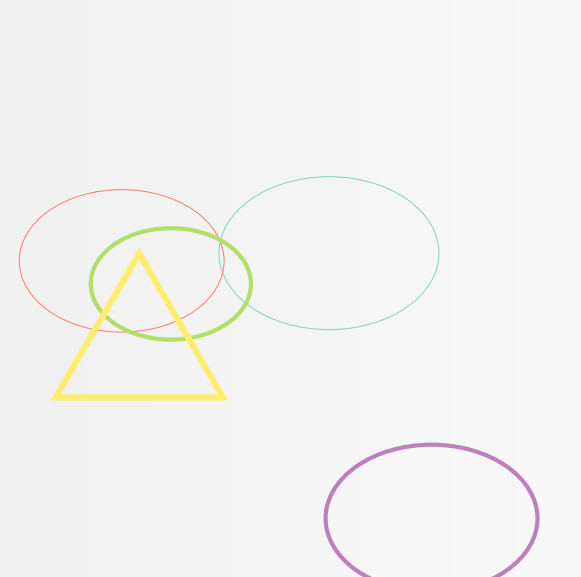[{"shape": "oval", "thickness": 0.5, "radius": 0.95, "center": [0.566, 0.561]}, {"shape": "oval", "thickness": 0.5, "radius": 0.88, "center": [0.209, 0.547]}, {"shape": "oval", "thickness": 2, "radius": 0.69, "center": [0.294, 0.508]}, {"shape": "oval", "thickness": 2, "radius": 0.91, "center": [0.742, 0.102]}, {"shape": "triangle", "thickness": 3, "radius": 0.83, "center": [0.239, 0.394]}]